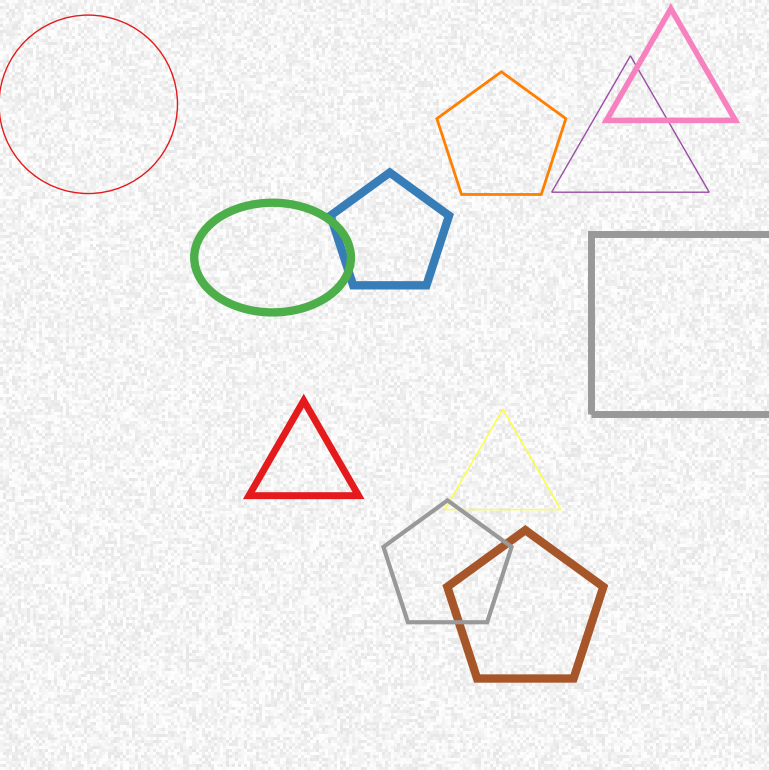[{"shape": "triangle", "thickness": 2.5, "radius": 0.41, "center": [0.394, 0.397]}, {"shape": "circle", "thickness": 0.5, "radius": 0.58, "center": [0.115, 0.865]}, {"shape": "pentagon", "thickness": 3, "radius": 0.4, "center": [0.506, 0.695]}, {"shape": "oval", "thickness": 3, "radius": 0.51, "center": [0.354, 0.666]}, {"shape": "triangle", "thickness": 0.5, "radius": 0.59, "center": [0.819, 0.809]}, {"shape": "pentagon", "thickness": 1, "radius": 0.44, "center": [0.651, 0.819]}, {"shape": "triangle", "thickness": 0.5, "radius": 0.43, "center": [0.653, 0.382]}, {"shape": "pentagon", "thickness": 3, "radius": 0.53, "center": [0.682, 0.205]}, {"shape": "triangle", "thickness": 2, "radius": 0.48, "center": [0.871, 0.892]}, {"shape": "pentagon", "thickness": 1.5, "radius": 0.44, "center": [0.581, 0.263]}, {"shape": "square", "thickness": 2.5, "radius": 0.58, "center": [0.885, 0.58]}]